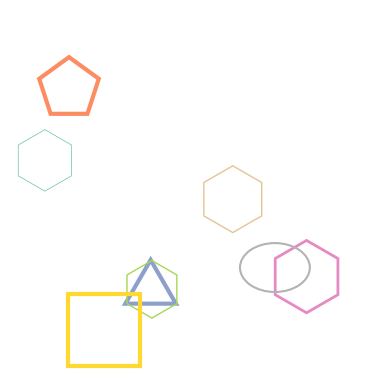[{"shape": "hexagon", "thickness": 0.5, "radius": 0.4, "center": [0.117, 0.583]}, {"shape": "pentagon", "thickness": 3, "radius": 0.41, "center": [0.179, 0.77]}, {"shape": "triangle", "thickness": 3, "radius": 0.38, "center": [0.391, 0.249]}, {"shape": "hexagon", "thickness": 2, "radius": 0.47, "center": [0.796, 0.282]}, {"shape": "hexagon", "thickness": 1, "radius": 0.37, "center": [0.395, 0.249]}, {"shape": "square", "thickness": 3, "radius": 0.47, "center": [0.27, 0.144]}, {"shape": "hexagon", "thickness": 1, "radius": 0.43, "center": [0.605, 0.483]}, {"shape": "oval", "thickness": 1.5, "radius": 0.45, "center": [0.714, 0.305]}]